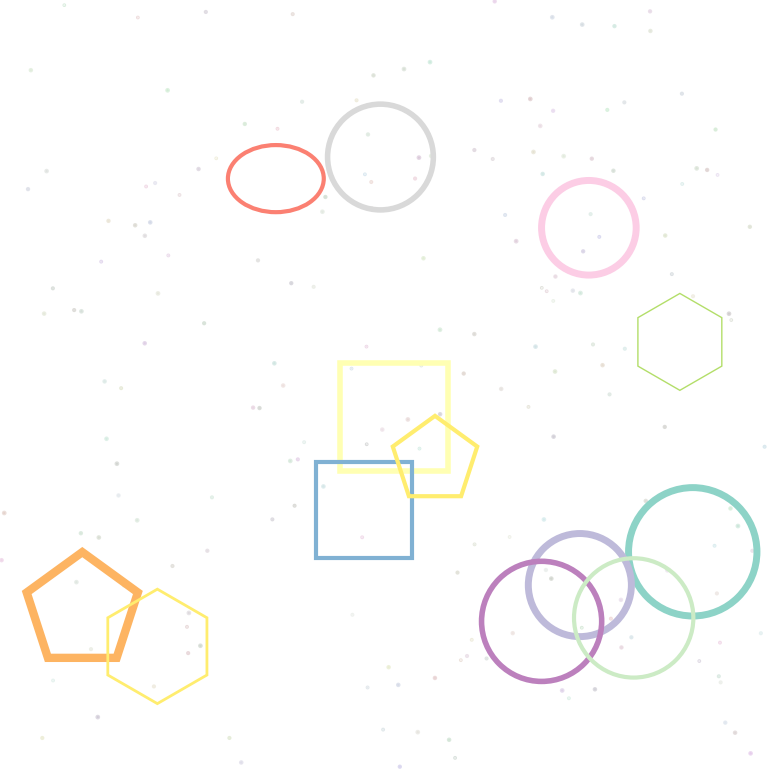[{"shape": "circle", "thickness": 2.5, "radius": 0.42, "center": [0.9, 0.283]}, {"shape": "square", "thickness": 2, "radius": 0.35, "center": [0.512, 0.459]}, {"shape": "circle", "thickness": 2.5, "radius": 0.33, "center": [0.753, 0.24]}, {"shape": "oval", "thickness": 1.5, "radius": 0.31, "center": [0.358, 0.768]}, {"shape": "square", "thickness": 1.5, "radius": 0.31, "center": [0.473, 0.338]}, {"shape": "pentagon", "thickness": 3, "radius": 0.38, "center": [0.107, 0.207]}, {"shape": "hexagon", "thickness": 0.5, "radius": 0.31, "center": [0.883, 0.556]}, {"shape": "circle", "thickness": 2.5, "radius": 0.31, "center": [0.765, 0.704]}, {"shape": "circle", "thickness": 2, "radius": 0.34, "center": [0.494, 0.796]}, {"shape": "circle", "thickness": 2, "radius": 0.39, "center": [0.703, 0.193]}, {"shape": "circle", "thickness": 1.5, "radius": 0.39, "center": [0.823, 0.198]}, {"shape": "hexagon", "thickness": 1, "radius": 0.37, "center": [0.204, 0.161]}, {"shape": "pentagon", "thickness": 1.5, "radius": 0.29, "center": [0.565, 0.402]}]